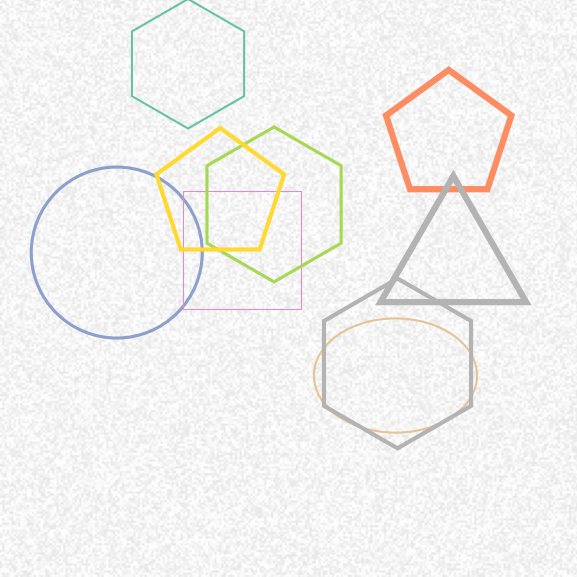[{"shape": "hexagon", "thickness": 1, "radius": 0.56, "center": [0.326, 0.889]}, {"shape": "pentagon", "thickness": 3, "radius": 0.57, "center": [0.777, 0.764]}, {"shape": "circle", "thickness": 1.5, "radius": 0.74, "center": [0.202, 0.562]}, {"shape": "square", "thickness": 0.5, "radius": 0.51, "center": [0.419, 0.566]}, {"shape": "hexagon", "thickness": 1.5, "radius": 0.67, "center": [0.475, 0.645]}, {"shape": "pentagon", "thickness": 2, "radius": 0.58, "center": [0.381, 0.661]}, {"shape": "oval", "thickness": 1, "radius": 0.71, "center": [0.685, 0.349]}, {"shape": "triangle", "thickness": 3, "radius": 0.73, "center": [0.785, 0.549]}, {"shape": "hexagon", "thickness": 2, "radius": 0.74, "center": [0.688, 0.37]}]